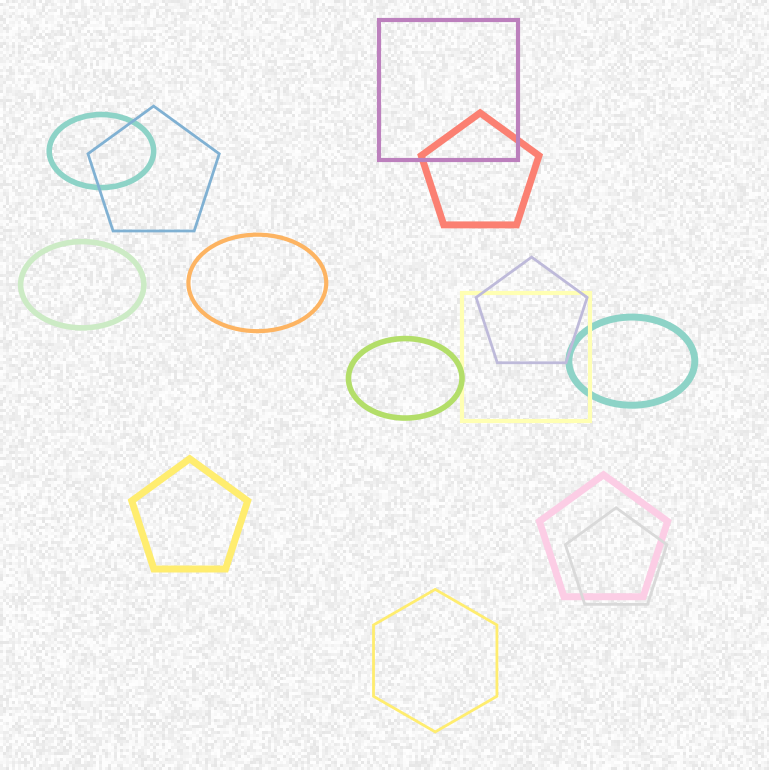[{"shape": "oval", "thickness": 2.5, "radius": 0.41, "center": [0.821, 0.531]}, {"shape": "oval", "thickness": 2, "radius": 0.34, "center": [0.132, 0.804]}, {"shape": "square", "thickness": 1.5, "radius": 0.41, "center": [0.683, 0.536]}, {"shape": "pentagon", "thickness": 1, "radius": 0.38, "center": [0.69, 0.59]}, {"shape": "pentagon", "thickness": 2.5, "radius": 0.4, "center": [0.624, 0.773]}, {"shape": "pentagon", "thickness": 1, "radius": 0.45, "center": [0.2, 0.773]}, {"shape": "oval", "thickness": 1.5, "radius": 0.45, "center": [0.334, 0.633]}, {"shape": "oval", "thickness": 2, "radius": 0.37, "center": [0.526, 0.509]}, {"shape": "pentagon", "thickness": 2.5, "radius": 0.44, "center": [0.784, 0.296]}, {"shape": "pentagon", "thickness": 1, "radius": 0.35, "center": [0.8, 0.271]}, {"shape": "square", "thickness": 1.5, "radius": 0.45, "center": [0.582, 0.883]}, {"shape": "oval", "thickness": 2, "radius": 0.4, "center": [0.107, 0.63]}, {"shape": "pentagon", "thickness": 2.5, "radius": 0.4, "center": [0.246, 0.325]}, {"shape": "hexagon", "thickness": 1, "radius": 0.46, "center": [0.565, 0.142]}]